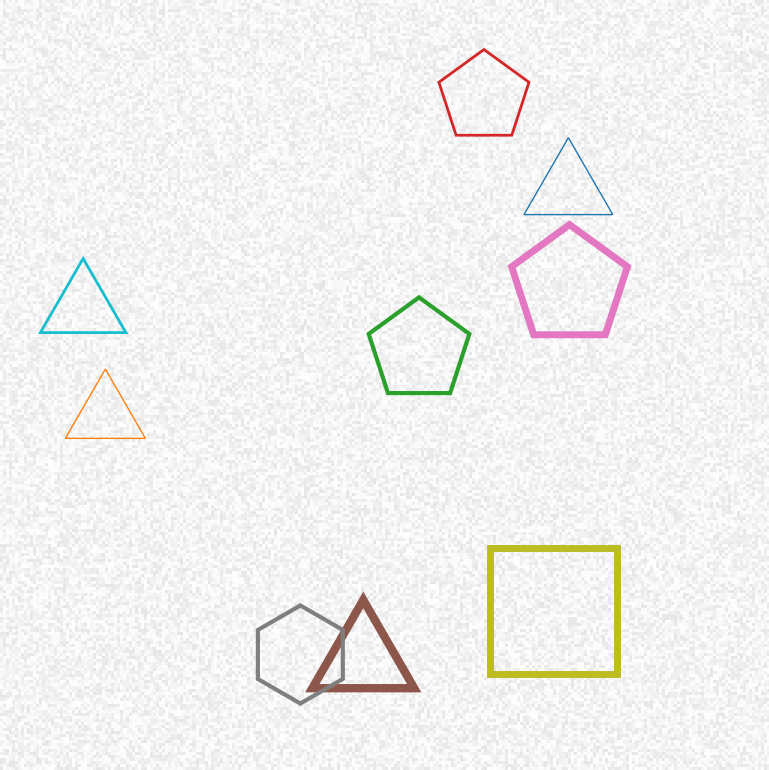[{"shape": "triangle", "thickness": 0.5, "radius": 0.33, "center": [0.738, 0.755]}, {"shape": "triangle", "thickness": 0.5, "radius": 0.3, "center": [0.137, 0.461]}, {"shape": "pentagon", "thickness": 1.5, "radius": 0.34, "center": [0.544, 0.545]}, {"shape": "pentagon", "thickness": 1, "radius": 0.31, "center": [0.629, 0.874]}, {"shape": "triangle", "thickness": 3, "radius": 0.38, "center": [0.472, 0.144]}, {"shape": "pentagon", "thickness": 2.5, "radius": 0.4, "center": [0.74, 0.629]}, {"shape": "hexagon", "thickness": 1.5, "radius": 0.32, "center": [0.39, 0.15]}, {"shape": "square", "thickness": 2.5, "radius": 0.41, "center": [0.719, 0.207]}, {"shape": "triangle", "thickness": 1, "radius": 0.32, "center": [0.108, 0.6]}]